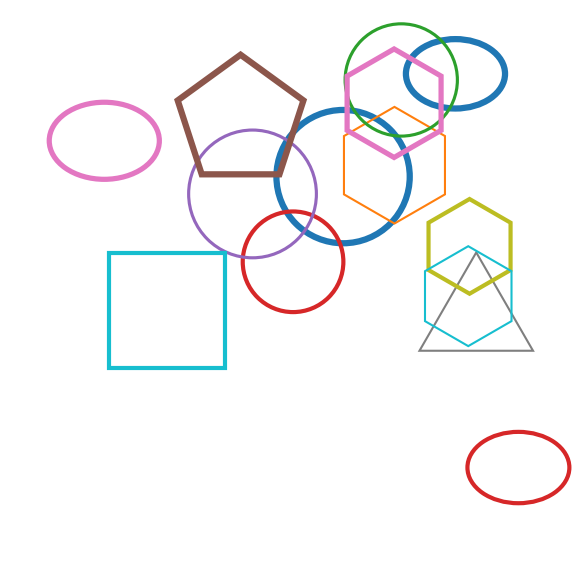[{"shape": "oval", "thickness": 3, "radius": 0.43, "center": [0.789, 0.871]}, {"shape": "circle", "thickness": 3, "radius": 0.58, "center": [0.594, 0.693]}, {"shape": "hexagon", "thickness": 1, "radius": 0.5, "center": [0.683, 0.713]}, {"shape": "circle", "thickness": 1.5, "radius": 0.49, "center": [0.695, 0.861]}, {"shape": "oval", "thickness": 2, "radius": 0.44, "center": [0.898, 0.19]}, {"shape": "circle", "thickness": 2, "radius": 0.44, "center": [0.507, 0.546]}, {"shape": "circle", "thickness": 1.5, "radius": 0.55, "center": [0.437, 0.663]}, {"shape": "pentagon", "thickness": 3, "radius": 0.57, "center": [0.417, 0.79]}, {"shape": "hexagon", "thickness": 2.5, "radius": 0.47, "center": [0.682, 0.82]}, {"shape": "oval", "thickness": 2.5, "radius": 0.48, "center": [0.181, 0.755]}, {"shape": "triangle", "thickness": 1, "radius": 0.57, "center": [0.825, 0.449]}, {"shape": "hexagon", "thickness": 2, "radius": 0.41, "center": [0.813, 0.572]}, {"shape": "hexagon", "thickness": 1, "radius": 0.43, "center": [0.811, 0.486]}, {"shape": "square", "thickness": 2, "radius": 0.5, "center": [0.289, 0.461]}]